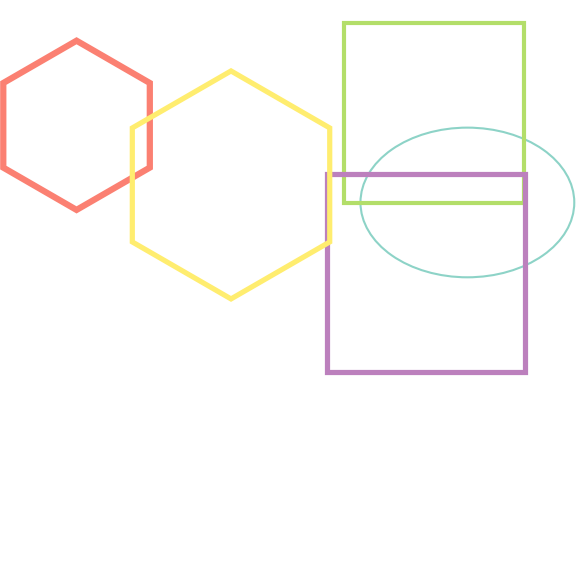[{"shape": "oval", "thickness": 1, "radius": 0.93, "center": [0.809, 0.649]}, {"shape": "hexagon", "thickness": 3, "radius": 0.73, "center": [0.133, 0.782]}, {"shape": "square", "thickness": 2, "radius": 0.78, "center": [0.751, 0.804]}, {"shape": "square", "thickness": 2.5, "radius": 0.86, "center": [0.737, 0.526]}, {"shape": "hexagon", "thickness": 2.5, "radius": 0.99, "center": [0.4, 0.679]}]